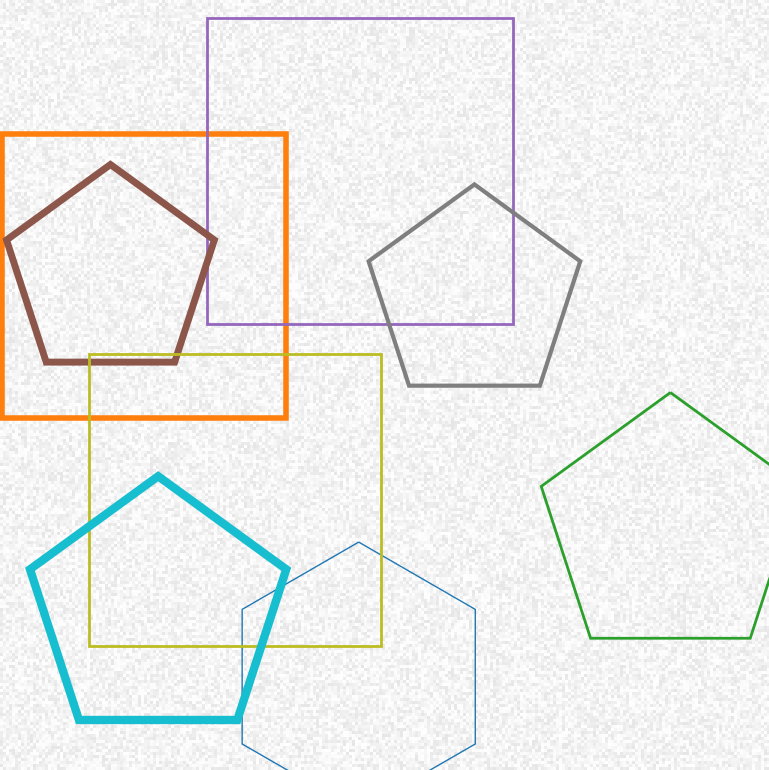[{"shape": "hexagon", "thickness": 0.5, "radius": 0.87, "center": [0.466, 0.121]}, {"shape": "square", "thickness": 2, "radius": 0.92, "center": [0.187, 0.642]}, {"shape": "pentagon", "thickness": 1, "radius": 0.88, "center": [0.871, 0.314]}, {"shape": "square", "thickness": 1, "radius": 0.99, "center": [0.468, 0.778]}, {"shape": "pentagon", "thickness": 2.5, "radius": 0.71, "center": [0.143, 0.644]}, {"shape": "pentagon", "thickness": 1.5, "radius": 0.72, "center": [0.616, 0.616]}, {"shape": "square", "thickness": 1, "radius": 0.95, "center": [0.305, 0.351]}, {"shape": "pentagon", "thickness": 3, "radius": 0.87, "center": [0.205, 0.207]}]